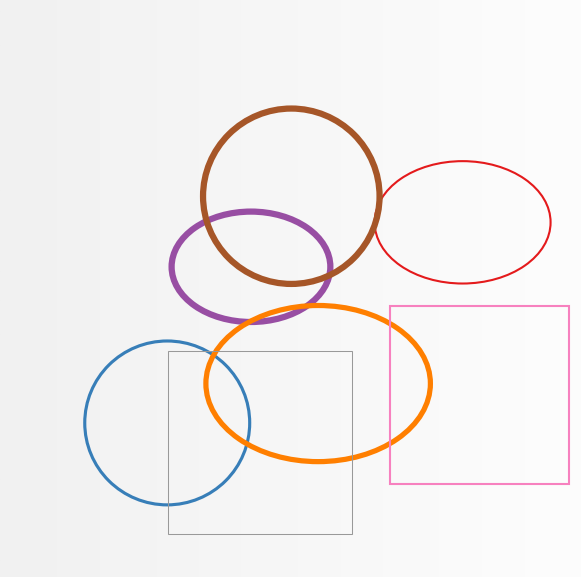[{"shape": "oval", "thickness": 1, "radius": 0.76, "center": [0.796, 0.614]}, {"shape": "circle", "thickness": 1.5, "radius": 0.71, "center": [0.288, 0.267]}, {"shape": "oval", "thickness": 3, "radius": 0.68, "center": [0.432, 0.537]}, {"shape": "oval", "thickness": 2.5, "radius": 0.97, "center": [0.547, 0.335]}, {"shape": "circle", "thickness": 3, "radius": 0.76, "center": [0.501, 0.659]}, {"shape": "square", "thickness": 1, "radius": 0.77, "center": [0.825, 0.314]}, {"shape": "square", "thickness": 0.5, "radius": 0.79, "center": [0.447, 0.232]}]